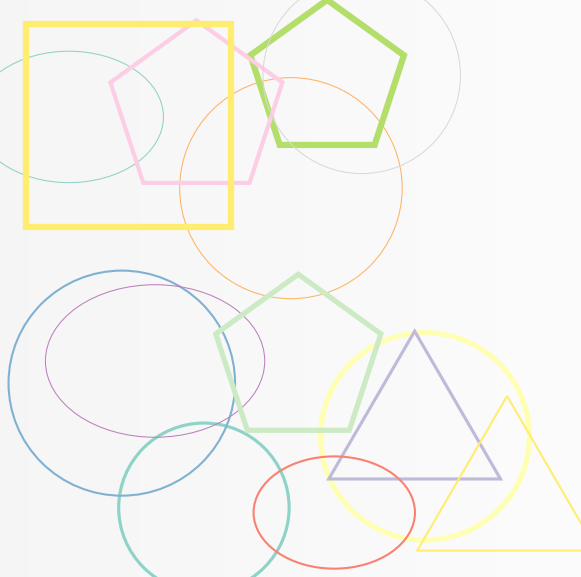[{"shape": "oval", "thickness": 0.5, "radius": 0.81, "center": [0.119, 0.797]}, {"shape": "circle", "thickness": 1.5, "radius": 0.73, "center": [0.351, 0.12]}, {"shape": "circle", "thickness": 2.5, "radius": 0.9, "center": [0.731, 0.244]}, {"shape": "triangle", "thickness": 1.5, "radius": 0.85, "center": [0.713, 0.255]}, {"shape": "oval", "thickness": 1, "radius": 0.69, "center": [0.575, 0.112]}, {"shape": "circle", "thickness": 1, "radius": 0.97, "center": [0.21, 0.336]}, {"shape": "circle", "thickness": 0.5, "radius": 0.96, "center": [0.501, 0.673]}, {"shape": "pentagon", "thickness": 3, "radius": 0.69, "center": [0.563, 0.86]}, {"shape": "pentagon", "thickness": 2, "radius": 0.78, "center": [0.338, 0.808]}, {"shape": "circle", "thickness": 0.5, "radius": 0.85, "center": [0.622, 0.868]}, {"shape": "oval", "thickness": 0.5, "radius": 0.94, "center": [0.267, 0.374]}, {"shape": "pentagon", "thickness": 2.5, "radius": 0.75, "center": [0.513, 0.375]}, {"shape": "triangle", "thickness": 1, "radius": 0.89, "center": [0.872, 0.135]}, {"shape": "square", "thickness": 3, "radius": 0.88, "center": [0.221, 0.781]}]